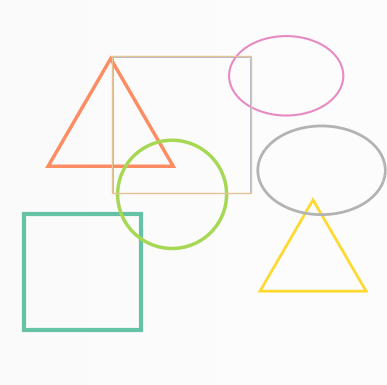[{"shape": "square", "thickness": 3, "radius": 0.75, "center": [0.213, 0.293]}, {"shape": "triangle", "thickness": 2.5, "radius": 0.93, "center": [0.286, 0.661]}, {"shape": "square", "thickness": 0.5, "radius": 0.88, "center": [0.469, 0.675]}, {"shape": "oval", "thickness": 1.5, "radius": 0.74, "center": [0.739, 0.803]}, {"shape": "circle", "thickness": 2.5, "radius": 0.7, "center": [0.444, 0.495]}, {"shape": "triangle", "thickness": 2, "radius": 0.79, "center": [0.808, 0.323]}, {"shape": "square", "thickness": 1, "radius": 0.89, "center": [0.469, 0.676]}, {"shape": "oval", "thickness": 2, "radius": 0.82, "center": [0.83, 0.558]}]